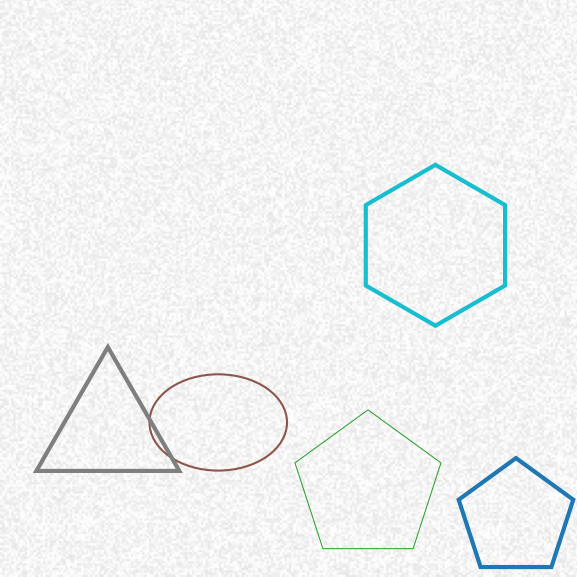[{"shape": "pentagon", "thickness": 2, "radius": 0.52, "center": [0.893, 0.102]}, {"shape": "pentagon", "thickness": 0.5, "radius": 0.66, "center": [0.637, 0.157]}, {"shape": "oval", "thickness": 1, "radius": 0.6, "center": [0.378, 0.268]}, {"shape": "triangle", "thickness": 2, "radius": 0.71, "center": [0.187, 0.255]}, {"shape": "hexagon", "thickness": 2, "radius": 0.7, "center": [0.754, 0.574]}]